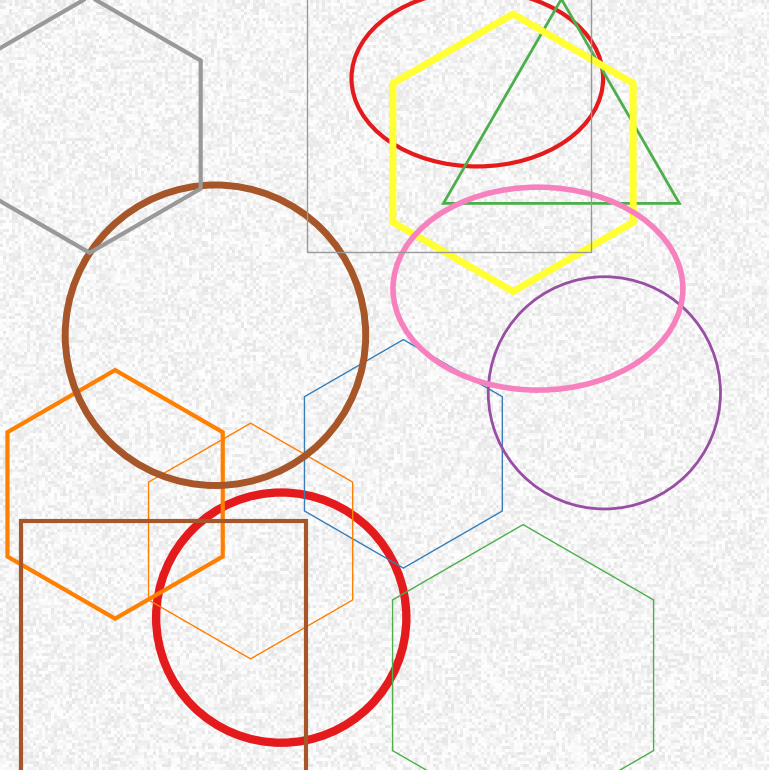[{"shape": "circle", "thickness": 3, "radius": 0.81, "center": [0.365, 0.198]}, {"shape": "oval", "thickness": 1.5, "radius": 0.82, "center": [0.62, 0.898]}, {"shape": "hexagon", "thickness": 0.5, "radius": 0.74, "center": [0.524, 0.411]}, {"shape": "hexagon", "thickness": 0.5, "radius": 0.98, "center": [0.679, 0.123]}, {"shape": "triangle", "thickness": 1, "radius": 0.88, "center": [0.729, 0.824]}, {"shape": "circle", "thickness": 1, "radius": 0.75, "center": [0.785, 0.49]}, {"shape": "hexagon", "thickness": 0.5, "radius": 0.77, "center": [0.325, 0.297]}, {"shape": "hexagon", "thickness": 1.5, "radius": 0.81, "center": [0.149, 0.358]}, {"shape": "hexagon", "thickness": 2.5, "radius": 0.9, "center": [0.666, 0.802]}, {"shape": "square", "thickness": 1.5, "radius": 0.93, "center": [0.212, 0.139]}, {"shape": "circle", "thickness": 2.5, "radius": 0.98, "center": [0.28, 0.565]}, {"shape": "oval", "thickness": 2, "radius": 0.94, "center": [0.699, 0.625]}, {"shape": "square", "thickness": 0.5, "radius": 0.92, "center": [0.583, 0.858]}, {"shape": "hexagon", "thickness": 1.5, "radius": 0.83, "center": [0.116, 0.838]}]